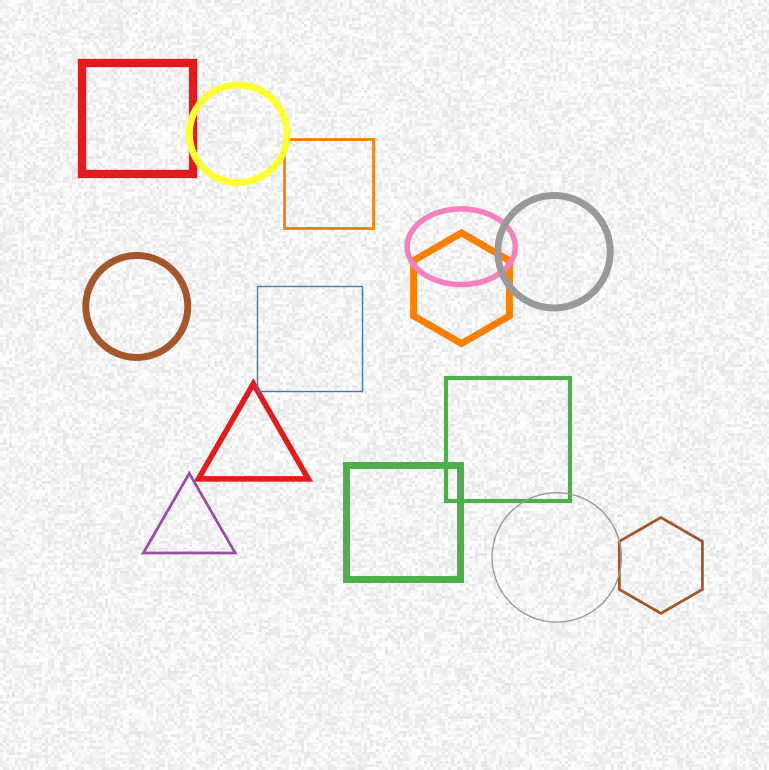[{"shape": "square", "thickness": 3, "radius": 0.36, "center": [0.178, 0.846]}, {"shape": "triangle", "thickness": 2, "radius": 0.41, "center": [0.329, 0.419]}, {"shape": "square", "thickness": 0.5, "radius": 0.34, "center": [0.402, 0.561]}, {"shape": "square", "thickness": 2.5, "radius": 0.37, "center": [0.523, 0.322]}, {"shape": "square", "thickness": 1.5, "radius": 0.4, "center": [0.66, 0.429]}, {"shape": "triangle", "thickness": 1, "radius": 0.34, "center": [0.246, 0.316]}, {"shape": "hexagon", "thickness": 2.5, "radius": 0.36, "center": [0.599, 0.626]}, {"shape": "square", "thickness": 1, "radius": 0.29, "center": [0.427, 0.762]}, {"shape": "circle", "thickness": 2.5, "radius": 0.32, "center": [0.309, 0.826]}, {"shape": "circle", "thickness": 2.5, "radius": 0.33, "center": [0.178, 0.602]}, {"shape": "hexagon", "thickness": 1, "radius": 0.31, "center": [0.858, 0.266]}, {"shape": "oval", "thickness": 2, "radius": 0.35, "center": [0.599, 0.68]}, {"shape": "circle", "thickness": 2.5, "radius": 0.37, "center": [0.72, 0.673]}, {"shape": "circle", "thickness": 0.5, "radius": 0.42, "center": [0.723, 0.276]}]